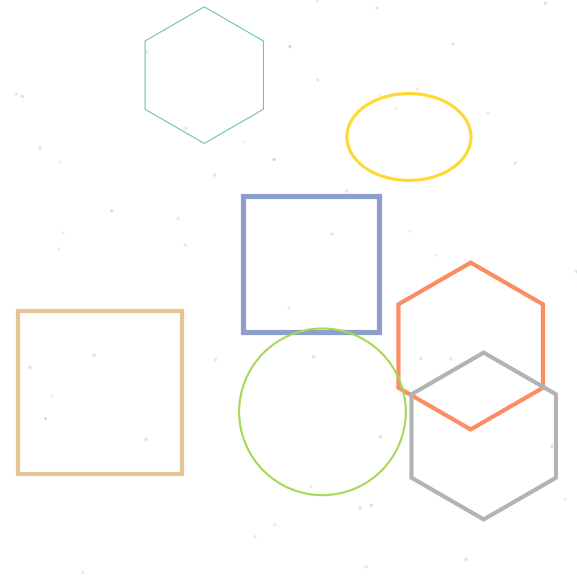[{"shape": "hexagon", "thickness": 0.5, "radius": 0.59, "center": [0.354, 0.869]}, {"shape": "hexagon", "thickness": 2, "radius": 0.72, "center": [0.815, 0.4]}, {"shape": "square", "thickness": 2.5, "radius": 0.59, "center": [0.539, 0.542]}, {"shape": "circle", "thickness": 1, "radius": 0.72, "center": [0.558, 0.286]}, {"shape": "oval", "thickness": 1.5, "radius": 0.54, "center": [0.708, 0.762]}, {"shape": "square", "thickness": 2, "radius": 0.71, "center": [0.173, 0.319]}, {"shape": "hexagon", "thickness": 2, "radius": 0.72, "center": [0.838, 0.244]}]